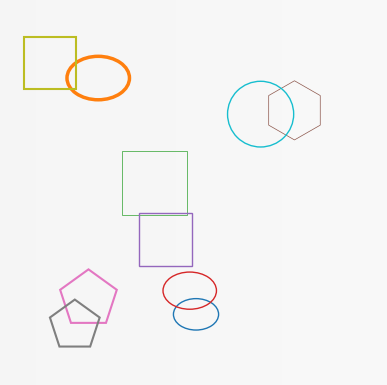[{"shape": "oval", "thickness": 1, "radius": 0.29, "center": [0.506, 0.184]}, {"shape": "oval", "thickness": 2.5, "radius": 0.4, "center": [0.253, 0.797]}, {"shape": "square", "thickness": 0.5, "radius": 0.42, "center": [0.398, 0.525]}, {"shape": "oval", "thickness": 1, "radius": 0.34, "center": [0.49, 0.245]}, {"shape": "square", "thickness": 1, "radius": 0.35, "center": [0.427, 0.378]}, {"shape": "hexagon", "thickness": 0.5, "radius": 0.38, "center": [0.76, 0.713]}, {"shape": "pentagon", "thickness": 1.5, "radius": 0.38, "center": [0.228, 0.223]}, {"shape": "pentagon", "thickness": 1.5, "radius": 0.34, "center": [0.193, 0.154]}, {"shape": "square", "thickness": 1.5, "radius": 0.34, "center": [0.128, 0.836]}, {"shape": "circle", "thickness": 1, "radius": 0.43, "center": [0.673, 0.704]}]